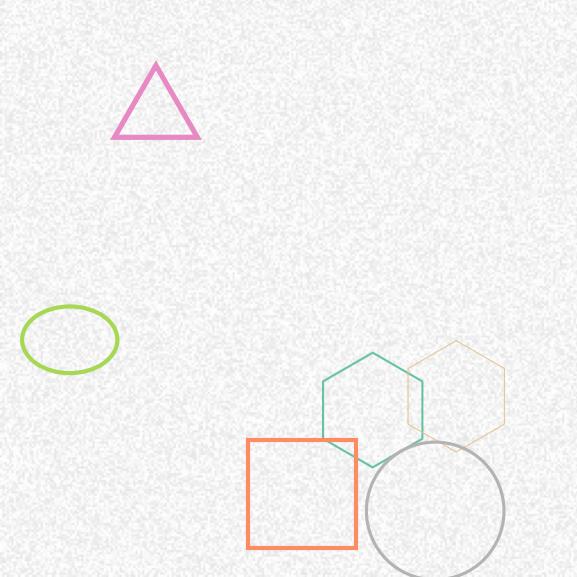[{"shape": "hexagon", "thickness": 1, "radius": 0.5, "center": [0.645, 0.289]}, {"shape": "square", "thickness": 2, "radius": 0.47, "center": [0.523, 0.143]}, {"shape": "triangle", "thickness": 2.5, "radius": 0.41, "center": [0.27, 0.803]}, {"shape": "oval", "thickness": 2, "radius": 0.41, "center": [0.121, 0.411]}, {"shape": "hexagon", "thickness": 0.5, "radius": 0.48, "center": [0.79, 0.313]}, {"shape": "circle", "thickness": 1.5, "radius": 0.6, "center": [0.754, 0.114]}]